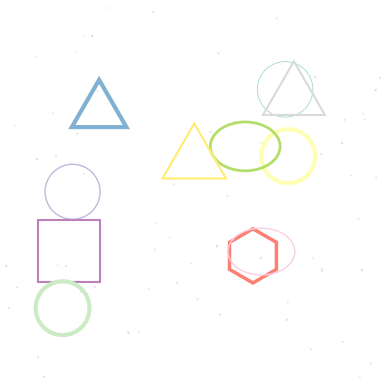[{"shape": "circle", "thickness": 0.5, "radius": 0.36, "center": [0.741, 0.768]}, {"shape": "circle", "thickness": 3, "radius": 0.35, "center": [0.749, 0.594]}, {"shape": "circle", "thickness": 1, "radius": 0.36, "center": [0.189, 0.502]}, {"shape": "hexagon", "thickness": 2.5, "radius": 0.35, "center": [0.657, 0.335]}, {"shape": "triangle", "thickness": 3, "radius": 0.41, "center": [0.257, 0.711]}, {"shape": "oval", "thickness": 2, "radius": 0.45, "center": [0.637, 0.62]}, {"shape": "oval", "thickness": 1, "radius": 0.43, "center": [0.679, 0.347]}, {"shape": "triangle", "thickness": 1.5, "radius": 0.46, "center": [0.763, 0.748]}, {"shape": "square", "thickness": 1.5, "radius": 0.41, "center": [0.18, 0.348]}, {"shape": "circle", "thickness": 3, "radius": 0.35, "center": [0.163, 0.2]}, {"shape": "triangle", "thickness": 1.5, "radius": 0.48, "center": [0.505, 0.584]}]